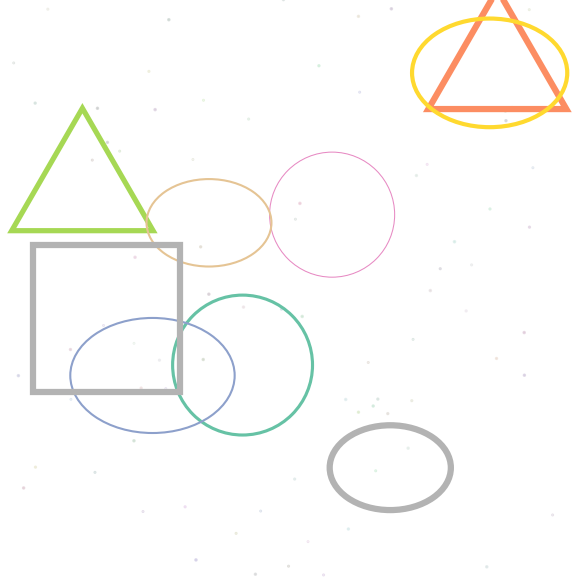[{"shape": "circle", "thickness": 1.5, "radius": 0.61, "center": [0.42, 0.367]}, {"shape": "triangle", "thickness": 3, "radius": 0.69, "center": [0.861, 0.879]}, {"shape": "oval", "thickness": 1, "radius": 0.71, "center": [0.264, 0.349]}, {"shape": "circle", "thickness": 0.5, "radius": 0.54, "center": [0.575, 0.627]}, {"shape": "triangle", "thickness": 2.5, "radius": 0.71, "center": [0.143, 0.67]}, {"shape": "oval", "thickness": 2, "radius": 0.67, "center": [0.848, 0.873]}, {"shape": "oval", "thickness": 1, "radius": 0.54, "center": [0.362, 0.613]}, {"shape": "oval", "thickness": 3, "radius": 0.52, "center": [0.676, 0.189]}, {"shape": "square", "thickness": 3, "radius": 0.64, "center": [0.184, 0.448]}]